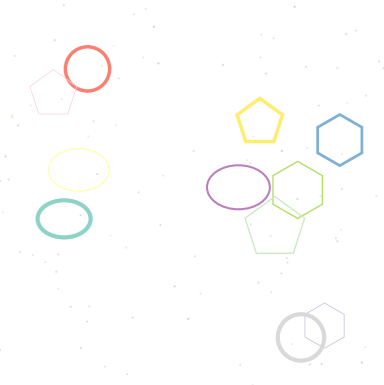[{"shape": "oval", "thickness": 3, "radius": 0.34, "center": [0.166, 0.432]}, {"shape": "oval", "thickness": 1, "radius": 0.39, "center": [0.205, 0.559]}, {"shape": "hexagon", "thickness": 0.5, "radius": 0.29, "center": [0.843, 0.154]}, {"shape": "circle", "thickness": 2.5, "radius": 0.29, "center": [0.227, 0.821]}, {"shape": "hexagon", "thickness": 2, "radius": 0.33, "center": [0.883, 0.636]}, {"shape": "hexagon", "thickness": 1, "radius": 0.37, "center": [0.773, 0.507]}, {"shape": "pentagon", "thickness": 0.5, "radius": 0.32, "center": [0.138, 0.755]}, {"shape": "circle", "thickness": 3, "radius": 0.3, "center": [0.782, 0.124]}, {"shape": "oval", "thickness": 1.5, "radius": 0.41, "center": [0.619, 0.514]}, {"shape": "pentagon", "thickness": 1, "radius": 0.41, "center": [0.714, 0.408]}, {"shape": "pentagon", "thickness": 2.5, "radius": 0.31, "center": [0.675, 0.683]}]